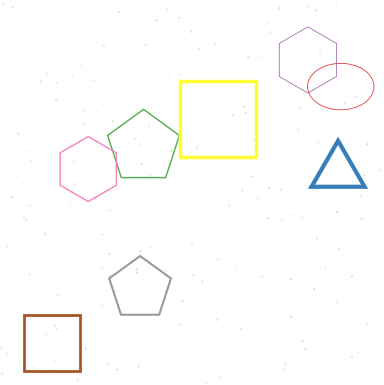[{"shape": "oval", "thickness": 0.5, "radius": 0.43, "center": [0.885, 0.775]}, {"shape": "triangle", "thickness": 3, "radius": 0.4, "center": [0.878, 0.555]}, {"shape": "pentagon", "thickness": 1, "radius": 0.49, "center": [0.373, 0.618]}, {"shape": "hexagon", "thickness": 0.5, "radius": 0.43, "center": [0.8, 0.844]}, {"shape": "square", "thickness": 2.5, "radius": 0.5, "center": [0.566, 0.691]}, {"shape": "square", "thickness": 2, "radius": 0.37, "center": [0.135, 0.109]}, {"shape": "hexagon", "thickness": 1, "radius": 0.42, "center": [0.229, 0.561]}, {"shape": "pentagon", "thickness": 1.5, "radius": 0.42, "center": [0.364, 0.251]}]